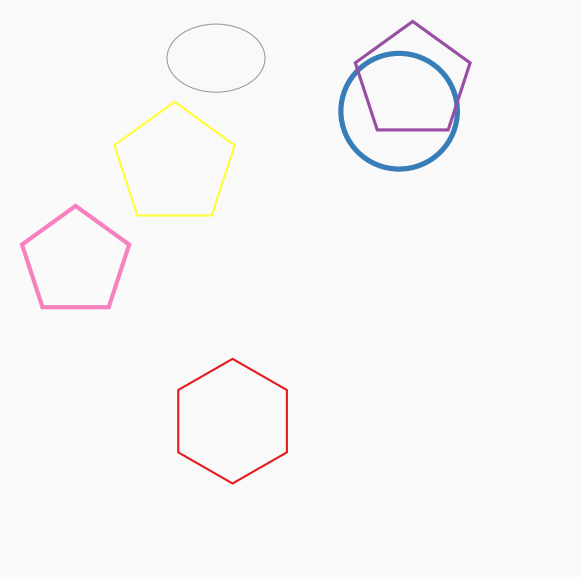[{"shape": "hexagon", "thickness": 1, "radius": 0.54, "center": [0.4, 0.27]}, {"shape": "circle", "thickness": 2.5, "radius": 0.5, "center": [0.687, 0.807]}, {"shape": "pentagon", "thickness": 1.5, "radius": 0.52, "center": [0.71, 0.858]}, {"shape": "pentagon", "thickness": 1, "radius": 0.54, "center": [0.3, 0.714]}, {"shape": "pentagon", "thickness": 2, "radius": 0.48, "center": [0.13, 0.546]}, {"shape": "oval", "thickness": 0.5, "radius": 0.42, "center": [0.372, 0.898]}]